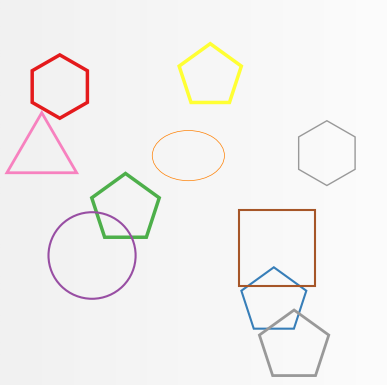[{"shape": "hexagon", "thickness": 2.5, "radius": 0.41, "center": [0.154, 0.775]}, {"shape": "pentagon", "thickness": 1.5, "radius": 0.44, "center": [0.707, 0.218]}, {"shape": "pentagon", "thickness": 2.5, "radius": 0.46, "center": [0.324, 0.458]}, {"shape": "circle", "thickness": 1.5, "radius": 0.56, "center": [0.238, 0.336]}, {"shape": "oval", "thickness": 0.5, "radius": 0.47, "center": [0.486, 0.596]}, {"shape": "pentagon", "thickness": 2.5, "radius": 0.42, "center": [0.543, 0.802]}, {"shape": "square", "thickness": 1.5, "radius": 0.49, "center": [0.715, 0.355]}, {"shape": "triangle", "thickness": 2, "radius": 0.52, "center": [0.108, 0.603]}, {"shape": "pentagon", "thickness": 2, "radius": 0.47, "center": [0.759, 0.101]}, {"shape": "hexagon", "thickness": 1, "radius": 0.42, "center": [0.844, 0.602]}]